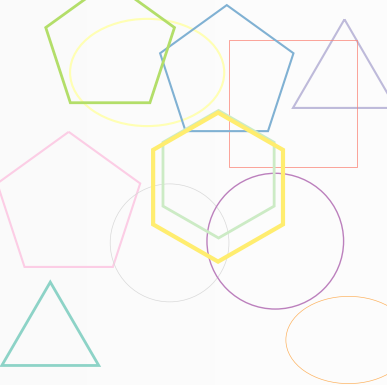[{"shape": "triangle", "thickness": 2, "radius": 0.72, "center": [0.13, 0.123]}, {"shape": "oval", "thickness": 1.5, "radius": 0.99, "center": [0.38, 0.812]}, {"shape": "triangle", "thickness": 1.5, "radius": 0.77, "center": [0.889, 0.796]}, {"shape": "square", "thickness": 0.5, "radius": 0.83, "center": [0.757, 0.732]}, {"shape": "pentagon", "thickness": 1.5, "radius": 0.9, "center": [0.585, 0.806]}, {"shape": "oval", "thickness": 0.5, "radius": 0.81, "center": [0.9, 0.117]}, {"shape": "pentagon", "thickness": 2, "radius": 0.87, "center": [0.284, 0.874]}, {"shape": "pentagon", "thickness": 1.5, "radius": 0.97, "center": [0.177, 0.464]}, {"shape": "circle", "thickness": 0.5, "radius": 0.77, "center": [0.438, 0.369]}, {"shape": "circle", "thickness": 1, "radius": 0.88, "center": [0.71, 0.374]}, {"shape": "hexagon", "thickness": 2, "radius": 0.83, "center": [0.564, 0.547]}, {"shape": "hexagon", "thickness": 3, "radius": 0.97, "center": [0.563, 0.514]}]